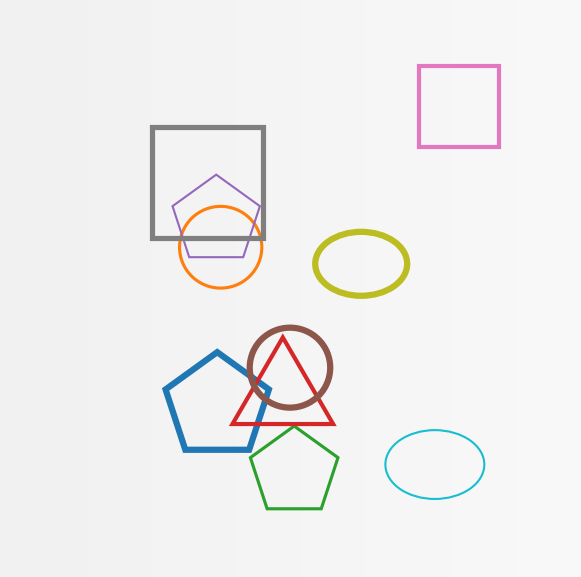[{"shape": "pentagon", "thickness": 3, "radius": 0.47, "center": [0.374, 0.296]}, {"shape": "circle", "thickness": 1.5, "radius": 0.35, "center": [0.38, 0.571]}, {"shape": "pentagon", "thickness": 1.5, "radius": 0.4, "center": [0.506, 0.182]}, {"shape": "triangle", "thickness": 2, "radius": 0.5, "center": [0.487, 0.315]}, {"shape": "pentagon", "thickness": 1, "radius": 0.4, "center": [0.372, 0.618]}, {"shape": "circle", "thickness": 3, "radius": 0.35, "center": [0.499, 0.363]}, {"shape": "square", "thickness": 2, "radius": 0.35, "center": [0.79, 0.815]}, {"shape": "square", "thickness": 2.5, "radius": 0.48, "center": [0.357, 0.683]}, {"shape": "oval", "thickness": 3, "radius": 0.4, "center": [0.621, 0.542]}, {"shape": "oval", "thickness": 1, "radius": 0.43, "center": [0.748, 0.195]}]